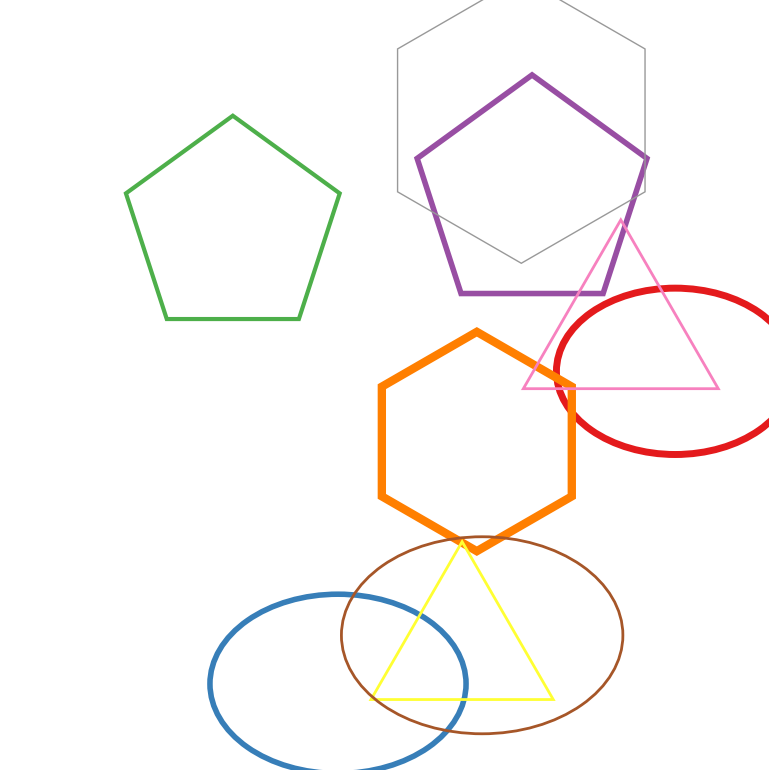[{"shape": "oval", "thickness": 2.5, "radius": 0.77, "center": [0.877, 0.518]}, {"shape": "oval", "thickness": 2, "radius": 0.83, "center": [0.439, 0.112]}, {"shape": "pentagon", "thickness": 1.5, "radius": 0.73, "center": [0.302, 0.704]}, {"shape": "pentagon", "thickness": 2, "radius": 0.78, "center": [0.691, 0.746]}, {"shape": "hexagon", "thickness": 3, "radius": 0.71, "center": [0.619, 0.427]}, {"shape": "triangle", "thickness": 1, "radius": 0.68, "center": [0.6, 0.16]}, {"shape": "oval", "thickness": 1, "radius": 0.91, "center": [0.626, 0.175]}, {"shape": "triangle", "thickness": 1, "radius": 0.73, "center": [0.806, 0.568]}, {"shape": "hexagon", "thickness": 0.5, "radius": 0.93, "center": [0.677, 0.844]}]